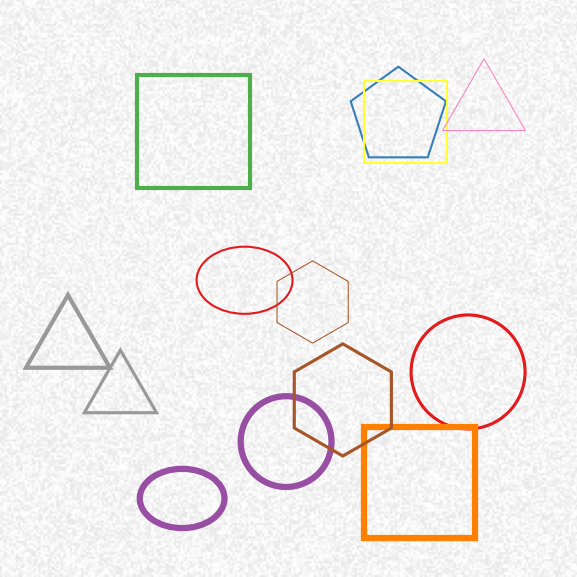[{"shape": "circle", "thickness": 1.5, "radius": 0.49, "center": [0.811, 0.355]}, {"shape": "oval", "thickness": 1, "radius": 0.42, "center": [0.423, 0.514]}, {"shape": "pentagon", "thickness": 1, "radius": 0.43, "center": [0.69, 0.797]}, {"shape": "square", "thickness": 2, "radius": 0.49, "center": [0.336, 0.772]}, {"shape": "circle", "thickness": 3, "radius": 0.39, "center": [0.495, 0.234]}, {"shape": "oval", "thickness": 3, "radius": 0.37, "center": [0.315, 0.136]}, {"shape": "square", "thickness": 3, "radius": 0.48, "center": [0.727, 0.164]}, {"shape": "square", "thickness": 1, "radius": 0.36, "center": [0.702, 0.788]}, {"shape": "hexagon", "thickness": 0.5, "radius": 0.36, "center": [0.541, 0.476]}, {"shape": "hexagon", "thickness": 1.5, "radius": 0.49, "center": [0.594, 0.307]}, {"shape": "triangle", "thickness": 0.5, "radius": 0.41, "center": [0.838, 0.814]}, {"shape": "triangle", "thickness": 1.5, "radius": 0.36, "center": [0.209, 0.321]}, {"shape": "triangle", "thickness": 2, "radius": 0.42, "center": [0.118, 0.404]}]